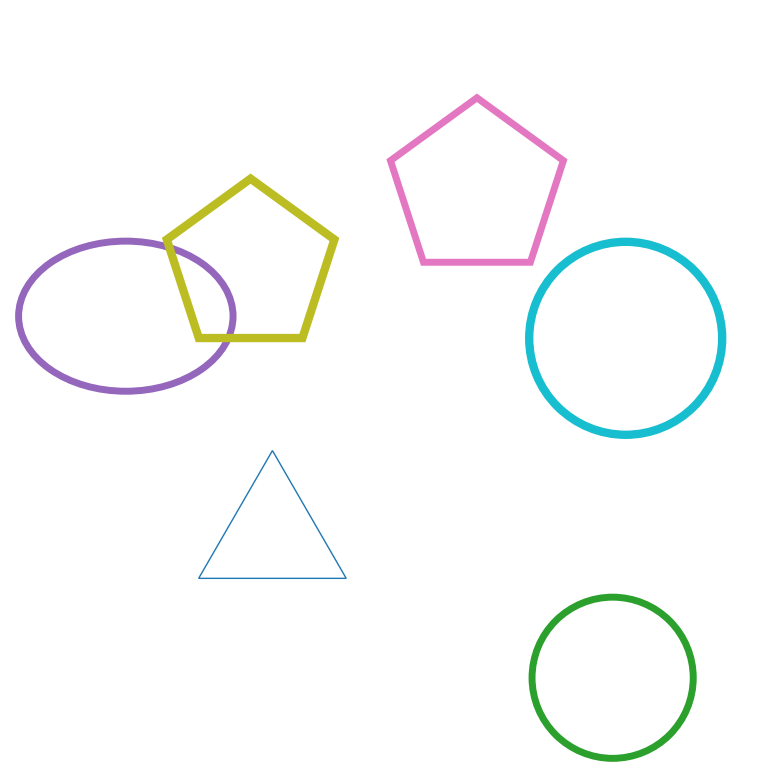[{"shape": "triangle", "thickness": 0.5, "radius": 0.55, "center": [0.354, 0.304]}, {"shape": "circle", "thickness": 2.5, "radius": 0.52, "center": [0.796, 0.12]}, {"shape": "oval", "thickness": 2.5, "radius": 0.7, "center": [0.163, 0.589]}, {"shape": "pentagon", "thickness": 2.5, "radius": 0.59, "center": [0.619, 0.755]}, {"shape": "pentagon", "thickness": 3, "radius": 0.57, "center": [0.325, 0.654]}, {"shape": "circle", "thickness": 3, "radius": 0.63, "center": [0.813, 0.561]}]